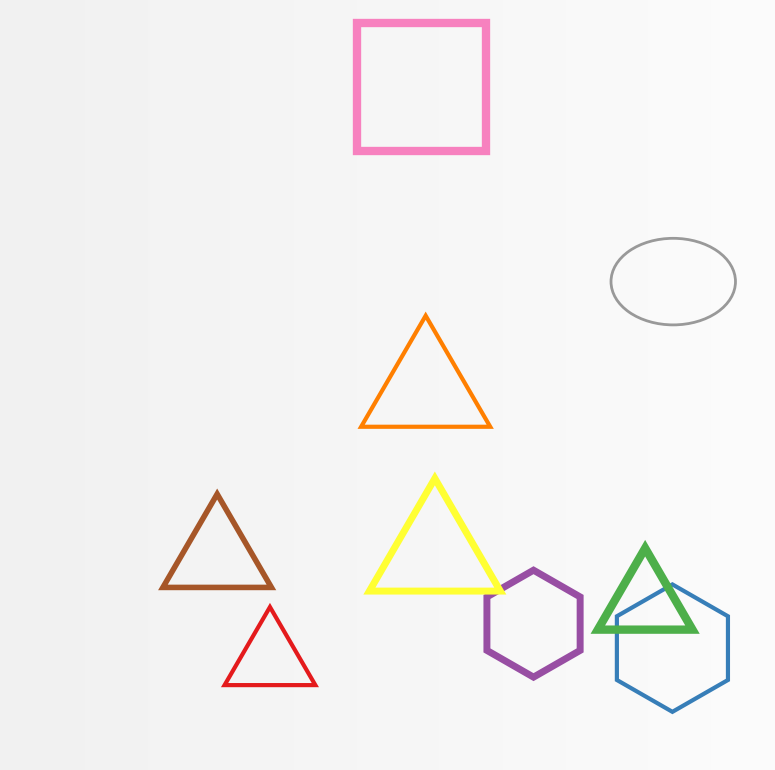[{"shape": "triangle", "thickness": 1.5, "radius": 0.34, "center": [0.348, 0.144]}, {"shape": "hexagon", "thickness": 1.5, "radius": 0.41, "center": [0.868, 0.158]}, {"shape": "triangle", "thickness": 3, "radius": 0.35, "center": [0.832, 0.218]}, {"shape": "hexagon", "thickness": 2.5, "radius": 0.35, "center": [0.688, 0.19]}, {"shape": "triangle", "thickness": 1.5, "radius": 0.48, "center": [0.549, 0.494]}, {"shape": "triangle", "thickness": 2.5, "radius": 0.49, "center": [0.561, 0.281]}, {"shape": "triangle", "thickness": 2, "radius": 0.4, "center": [0.28, 0.278]}, {"shape": "square", "thickness": 3, "radius": 0.42, "center": [0.544, 0.887]}, {"shape": "oval", "thickness": 1, "radius": 0.4, "center": [0.869, 0.634]}]